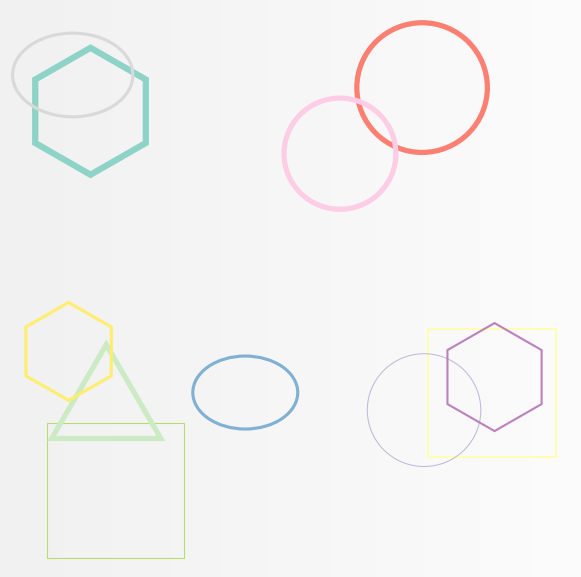[{"shape": "hexagon", "thickness": 3, "radius": 0.55, "center": [0.156, 0.806]}, {"shape": "square", "thickness": 1, "radius": 0.55, "center": [0.847, 0.319]}, {"shape": "circle", "thickness": 0.5, "radius": 0.49, "center": [0.73, 0.289]}, {"shape": "circle", "thickness": 2.5, "radius": 0.56, "center": [0.726, 0.847]}, {"shape": "oval", "thickness": 1.5, "radius": 0.45, "center": [0.422, 0.319]}, {"shape": "square", "thickness": 0.5, "radius": 0.59, "center": [0.199, 0.15]}, {"shape": "circle", "thickness": 2.5, "radius": 0.48, "center": [0.585, 0.733]}, {"shape": "oval", "thickness": 1.5, "radius": 0.52, "center": [0.125, 0.869]}, {"shape": "hexagon", "thickness": 1, "radius": 0.47, "center": [0.851, 0.346]}, {"shape": "triangle", "thickness": 2.5, "radius": 0.54, "center": [0.183, 0.294]}, {"shape": "hexagon", "thickness": 1.5, "radius": 0.42, "center": [0.118, 0.391]}]